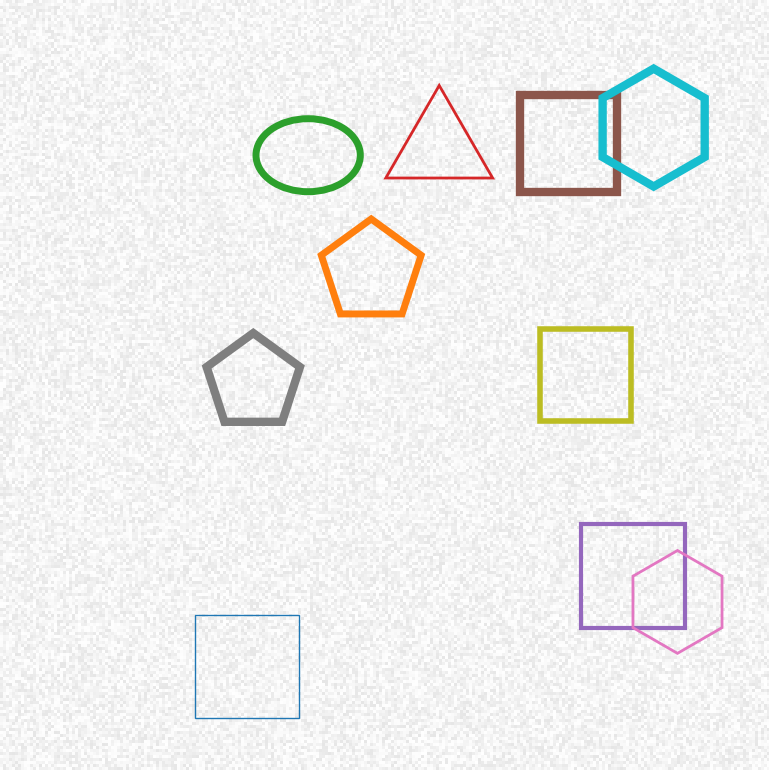[{"shape": "square", "thickness": 0.5, "radius": 0.34, "center": [0.321, 0.135]}, {"shape": "pentagon", "thickness": 2.5, "radius": 0.34, "center": [0.482, 0.647]}, {"shape": "oval", "thickness": 2.5, "radius": 0.34, "center": [0.4, 0.798]}, {"shape": "triangle", "thickness": 1, "radius": 0.4, "center": [0.57, 0.809]}, {"shape": "square", "thickness": 1.5, "radius": 0.34, "center": [0.822, 0.252]}, {"shape": "square", "thickness": 3, "radius": 0.31, "center": [0.739, 0.813]}, {"shape": "hexagon", "thickness": 1, "radius": 0.33, "center": [0.88, 0.218]}, {"shape": "pentagon", "thickness": 3, "radius": 0.32, "center": [0.329, 0.504]}, {"shape": "square", "thickness": 2, "radius": 0.3, "center": [0.76, 0.513]}, {"shape": "hexagon", "thickness": 3, "radius": 0.38, "center": [0.849, 0.834]}]